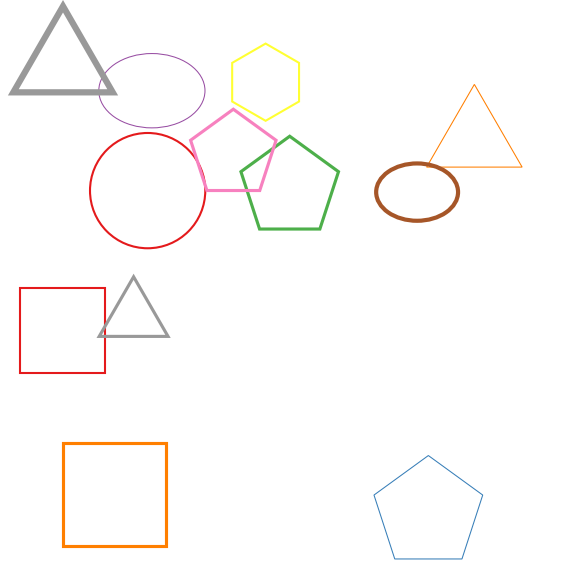[{"shape": "circle", "thickness": 1, "radius": 0.5, "center": [0.256, 0.669]}, {"shape": "square", "thickness": 1, "radius": 0.37, "center": [0.107, 0.427]}, {"shape": "pentagon", "thickness": 0.5, "radius": 0.49, "center": [0.742, 0.111]}, {"shape": "pentagon", "thickness": 1.5, "radius": 0.44, "center": [0.502, 0.674]}, {"shape": "oval", "thickness": 0.5, "radius": 0.46, "center": [0.263, 0.842]}, {"shape": "square", "thickness": 1.5, "radius": 0.45, "center": [0.198, 0.143]}, {"shape": "triangle", "thickness": 0.5, "radius": 0.48, "center": [0.821, 0.758]}, {"shape": "hexagon", "thickness": 1, "radius": 0.33, "center": [0.46, 0.857]}, {"shape": "oval", "thickness": 2, "radius": 0.35, "center": [0.722, 0.666]}, {"shape": "pentagon", "thickness": 1.5, "radius": 0.39, "center": [0.404, 0.732]}, {"shape": "triangle", "thickness": 3, "radius": 0.5, "center": [0.109, 0.889]}, {"shape": "triangle", "thickness": 1.5, "radius": 0.34, "center": [0.231, 0.451]}]